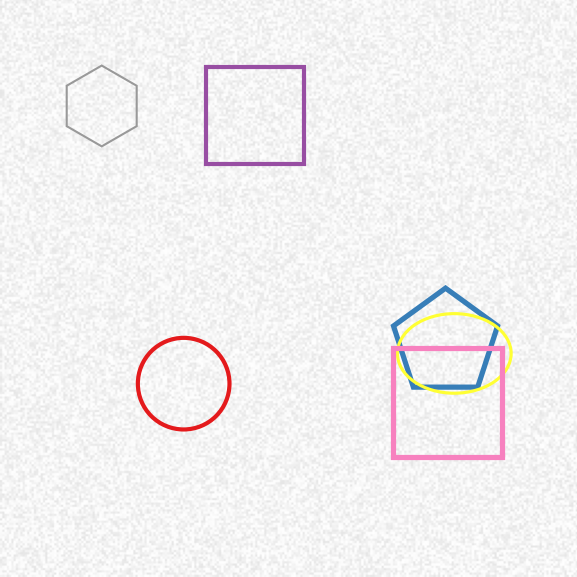[{"shape": "circle", "thickness": 2, "radius": 0.4, "center": [0.318, 0.335]}, {"shape": "pentagon", "thickness": 2.5, "radius": 0.47, "center": [0.772, 0.405]}, {"shape": "square", "thickness": 2, "radius": 0.42, "center": [0.442, 0.799]}, {"shape": "oval", "thickness": 1.5, "radius": 0.49, "center": [0.787, 0.387]}, {"shape": "square", "thickness": 2.5, "radius": 0.47, "center": [0.775, 0.302]}, {"shape": "hexagon", "thickness": 1, "radius": 0.35, "center": [0.176, 0.816]}]